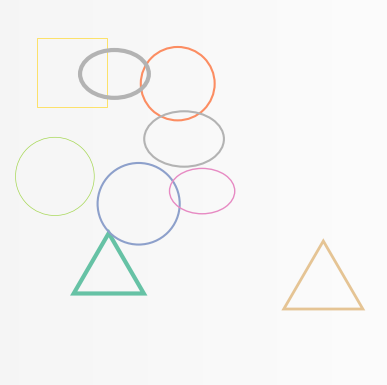[{"shape": "triangle", "thickness": 3, "radius": 0.52, "center": [0.281, 0.29]}, {"shape": "circle", "thickness": 1.5, "radius": 0.48, "center": [0.459, 0.783]}, {"shape": "circle", "thickness": 1.5, "radius": 0.53, "center": [0.358, 0.471]}, {"shape": "oval", "thickness": 1, "radius": 0.42, "center": [0.522, 0.504]}, {"shape": "circle", "thickness": 0.5, "radius": 0.51, "center": [0.142, 0.542]}, {"shape": "square", "thickness": 0.5, "radius": 0.45, "center": [0.186, 0.812]}, {"shape": "triangle", "thickness": 2, "radius": 0.59, "center": [0.834, 0.256]}, {"shape": "oval", "thickness": 3, "radius": 0.44, "center": [0.295, 0.808]}, {"shape": "oval", "thickness": 1.5, "radius": 0.51, "center": [0.475, 0.639]}]